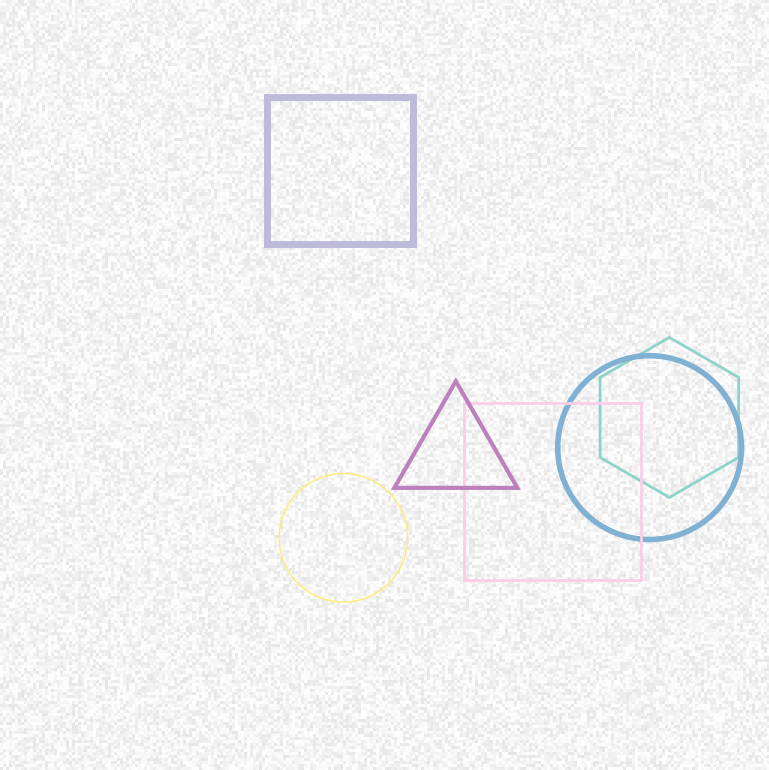[{"shape": "hexagon", "thickness": 1, "radius": 0.52, "center": [0.869, 0.458]}, {"shape": "square", "thickness": 2.5, "radius": 0.48, "center": [0.442, 0.779]}, {"shape": "circle", "thickness": 2, "radius": 0.6, "center": [0.844, 0.419]}, {"shape": "square", "thickness": 1, "radius": 0.58, "center": [0.717, 0.361]}, {"shape": "triangle", "thickness": 1.5, "radius": 0.46, "center": [0.592, 0.413]}, {"shape": "circle", "thickness": 0.5, "radius": 0.42, "center": [0.446, 0.302]}]